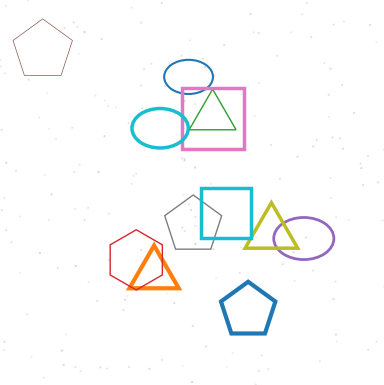[{"shape": "pentagon", "thickness": 3, "radius": 0.37, "center": [0.645, 0.194]}, {"shape": "oval", "thickness": 1.5, "radius": 0.32, "center": [0.49, 0.8]}, {"shape": "triangle", "thickness": 3, "radius": 0.37, "center": [0.4, 0.288]}, {"shape": "triangle", "thickness": 1, "radius": 0.35, "center": [0.552, 0.698]}, {"shape": "hexagon", "thickness": 1, "radius": 0.39, "center": [0.354, 0.325]}, {"shape": "oval", "thickness": 2, "radius": 0.39, "center": [0.789, 0.38]}, {"shape": "pentagon", "thickness": 0.5, "radius": 0.41, "center": [0.111, 0.87]}, {"shape": "square", "thickness": 2.5, "radius": 0.4, "center": [0.554, 0.692]}, {"shape": "pentagon", "thickness": 1, "radius": 0.39, "center": [0.502, 0.416]}, {"shape": "triangle", "thickness": 2.5, "radius": 0.39, "center": [0.705, 0.395]}, {"shape": "square", "thickness": 2.5, "radius": 0.32, "center": [0.588, 0.448]}, {"shape": "oval", "thickness": 2.5, "radius": 0.37, "center": [0.416, 0.667]}]